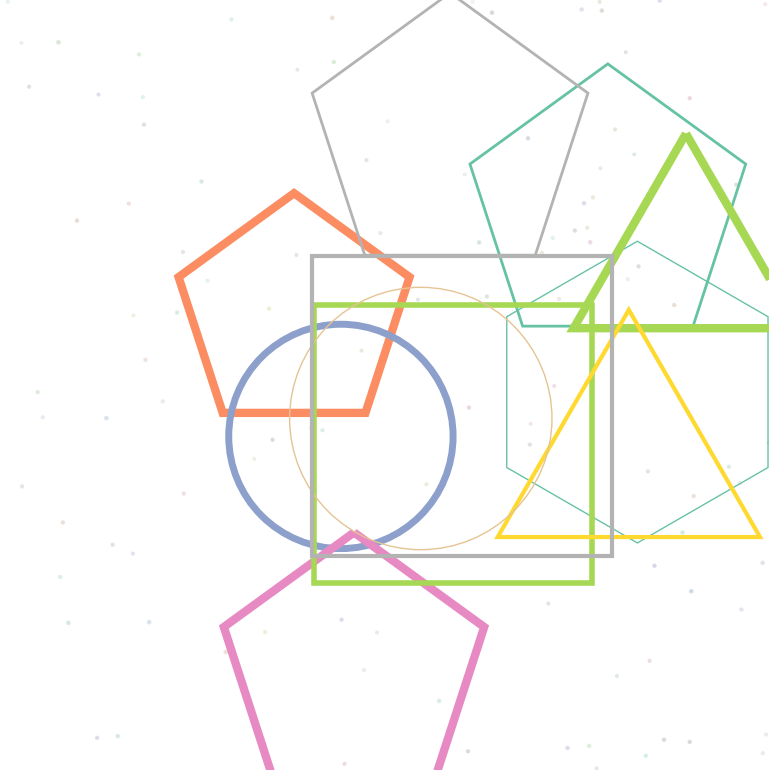[{"shape": "hexagon", "thickness": 0.5, "radius": 0.98, "center": [0.828, 0.491]}, {"shape": "pentagon", "thickness": 1, "radius": 0.94, "center": [0.789, 0.729]}, {"shape": "pentagon", "thickness": 3, "radius": 0.79, "center": [0.382, 0.591]}, {"shape": "circle", "thickness": 2.5, "radius": 0.73, "center": [0.443, 0.433]}, {"shape": "pentagon", "thickness": 3, "radius": 0.89, "center": [0.46, 0.131]}, {"shape": "triangle", "thickness": 3, "radius": 0.84, "center": [0.891, 0.658]}, {"shape": "square", "thickness": 2, "radius": 0.9, "center": [0.588, 0.424]}, {"shape": "triangle", "thickness": 1.5, "radius": 0.98, "center": [0.817, 0.401]}, {"shape": "circle", "thickness": 0.5, "radius": 0.85, "center": [0.546, 0.456]}, {"shape": "pentagon", "thickness": 1, "radius": 0.94, "center": [0.584, 0.821]}, {"shape": "square", "thickness": 1.5, "radius": 0.98, "center": [0.6, 0.472]}]